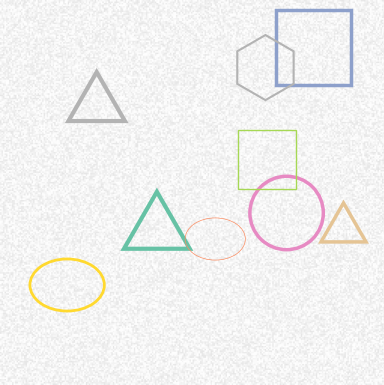[{"shape": "triangle", "thickness": 3, "radius": 0.49, "center": [0.407, 0.403]}, {"shape": "oval", "thickness": 0.5, "radius": 0.39, "center": [0.559, 0.379]}, {"shape": "square", "thickness": 2.5, "radius": 0.49, "center": [0.814, 0.877]}, {"shape": "circle", "thickness": 2.5, "radius": 0.48, "center": [0.744, 0.447]}, {"shape": "square", "thickness": 1, "radius": 0.38, "center": [0.693, 0.585]}, {"shape": "oval", "thickness": 2, "radius": 0.48, "center": [0.174, 0.26]}, {"shape": "triangle", "thickness": 2.5, "radius": 0.34, "center": [0.892, 0.405]}, {"shape": "triangle", "thickness": 3, "radius": 0.42, "center": [0.251, 0.728]}, {"shape": "hexagon", "thickness": 1.5, "radius": 0.42, "center": [0.689, 0.824]}]